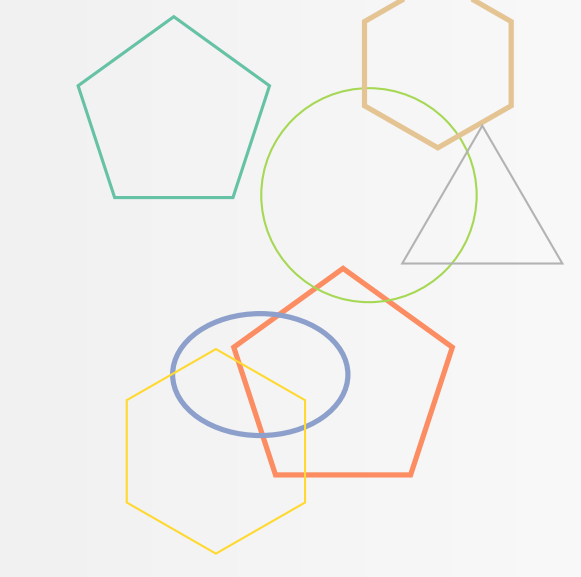[{"shape": "pentagon", "thickness": 1.5, "radius": 0.87, "center": [0.299, 0.797]}, {"shape": "pentagon", "thickness": 2.5, "radius": 0.99, "center": [0.59, 0.337]}, {"shape": "oval", "thickness": 2.5, "radius": 0.75, "center": [0.448, 0.351]}, {"shape": "circle", "thickness": 1, "radius": 0.93, "center": [0.635, 0.661]}, {"shape": "hexagon", "thickness": 1, "radius": 0.89, "center": [0.371, 0.218]}, {"shape": "hexagon", "thickness": 2.5, "radius": 0.73, "center": [0.753, 0.889]}, {"shape": "triangle", "thickness": 1, "radius": 0.8, "center": [0.83, 0.622]}]